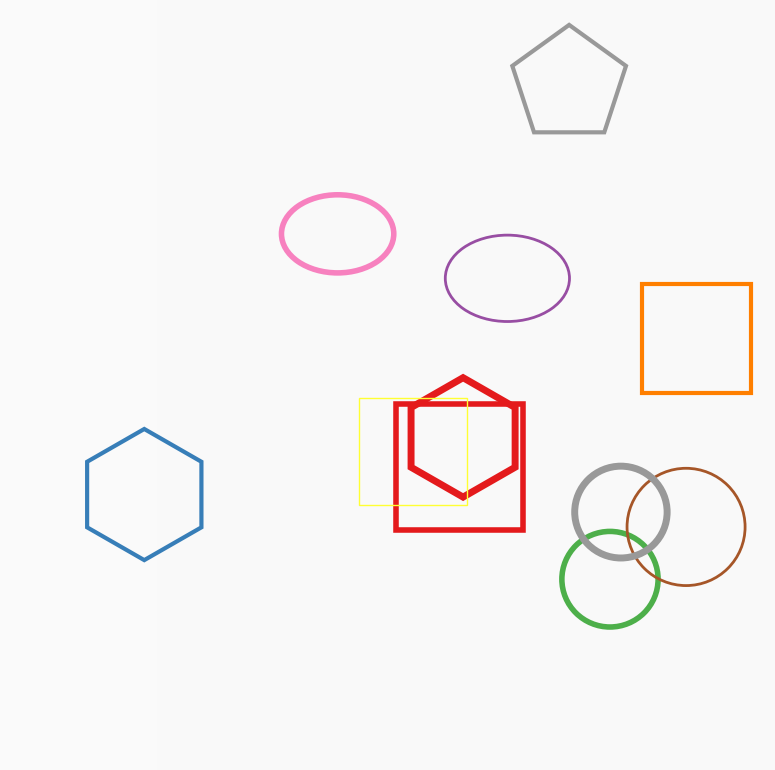[{"shape": "hexagon", "thickness": 2.5, "radius": 0.39, "center": [0.598, 0.432]}, {"shape": "square", "thickness": 2, "radius": 0.41, "center": [0.592, 0.394]}, {"shape": "hexagon", "thickness": 1.5, "radius": 0.43, "center": [0.186, 0.358]}, {"shape": "circle", "thickness": 2, "radius": 0.31, "center": [0.787, 0.248]}, {"shape": "oval", "thickness": 1, "radius": 0.4, "center": [0.655, 0.639]}, {"shape": "square", "thickness": 1.5, "radius": 0.35, "center": [0.899, 0.56]}, {"shape": "square", "thickness": 0.5, "radius": 0.35, "center": [0.533, 0.413]}, {"shape": "circle", "thickness": 1, "radius": 0.38, "center": [0.885, 0.316]}, {"shape": "oval", "thickness": 2, "radius": 0.36, "center": [0.436, 0.696]}, {"shape": "pentagon", "thickness": 1.5, "radius": 0.39, "center": [0.734, 0.891]}, {"shape": "circle", "thickness": 2.5, "radius": 0.3, "center": [0.801, 0.335]}]